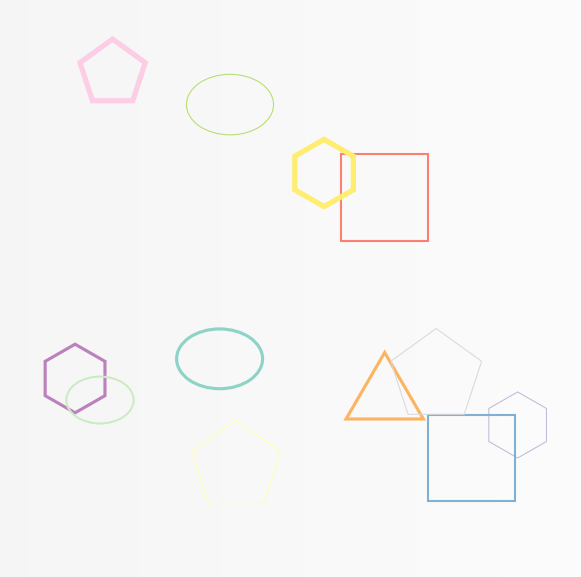[{"shape": "oval", "thickness": 1.5, "radius": 0.37, "center": [0.378, 0.378]}, {"shape": "pentagon", "thickness": 0.5, "radius": 0.4, "center": [0.406, 0.192]}, {"shape": "hexagon", "thickness": 0.5, "radius": 0.29, "center": [0.891, 0.263]}, {"shape": "square", "thickness": 1, "radius": 0.37, "center": [0.662, 0.657]}, {"shape": "square", "thickness": 1, "radius": 0.38, "center": [0.812, 0.206]}, {"shape": "triangle", "thickness": 1.5, "radius": 0.38, "center": [0.662, 0.312]}, {"shape": "oval", "thickness": 0.5, "radius": 0.37, "center": [0.396, 0.818]}, {"shape": "pentagon", "thickness": 2.5, "radius": 0.29, "center": [0.194, 0.872]}, {"shape": "pentagon", "thickness": 0.5, "radius": 0.41, "center": [0.75, 0.348]}, {"shape": "hexagon", "thickness": 1.5, "radius": 0.3, "center": [0.129, 0.344]}, {"shape": "oval", "thickness": 1, "radius": 0.29, "center": [0.172, 0.306]}, {"shape": "hexagon", "thickness": 2.5, "radius": 0.29, "center": [0.558, 0.7]}]